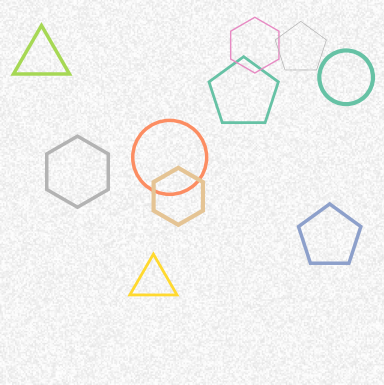[{"shape": "pentagon", "thickness": 2, "radius": 0.47, "center": [0.633, 0.758]}, {"shape": "circle", "thickness": 3, "radius": 0.35, "center": [0.899, 0.799]}, {"shape": "circle", "thickness": 2.5, "radius": 0.48, "center": [0.441, 0.591]}, {"shape": "pentagon", "thickness": 2.5, "radius": 0.43, "center": [0.856, 0.385]}, {"shape": "hexagon", "thickness": 1, "radius": 0.36, "center": [0.662, 0.883]}, {"shape": "triangle", "thickness": 2.5, "radius": 0.42, "center": [0.108, 0.85]}, {"shape": "triangle", "thickness": 2, "radius": 0.35, "center": [0.398, 0.269]}, {"shape": "hexagon", "thickness": 3, "radius": 0.37, "center": [0.463, 0.49]}, {"shape": "hexagon", "thickness": 2.5, "radius": 0.46, "center": [0.201, 0.554]}, {"shape": "pentagon", "thickness": 0.5, "radius": 0.35, "center": [0.781, 0.875]}]